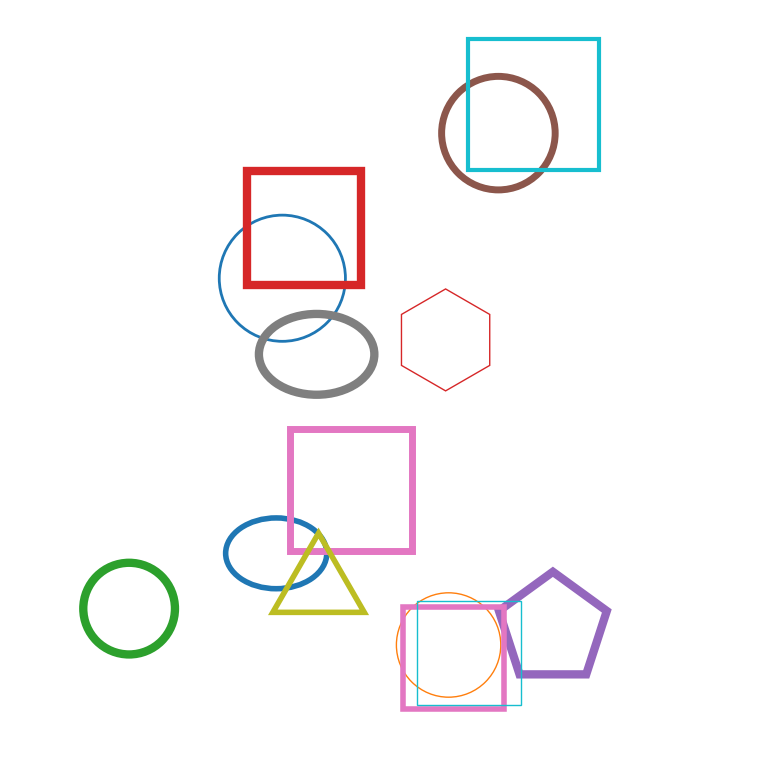[{"shape": "circle", "thickness": 1, "radius": 0.41, "center": [0.367, 0.639]}, {"shape": "oval", "thickness": 2, "radius": 0.33, "center": [0.359, 0.281]}, {"shape": "circle", "thickness": 0.5, "radius": 0.34, "center": [0.583, 0.162]}, {"shape": "circle", "thickness": 3, "radius": 0.3, "center": [0.168, 0.21]}, {"shape": "square", "thickness": 3, "radius": 0.37, "center": [0.395, 0.704]}, {"shape": "hexagon", "thickness": 0.5, "radius": 0.33, "center": [0.579, 0.559]}, {"shape": "pentagon", "thickness": 3, "radius": 0.37, "center": [0.718, 0.184]}, {"shape": "circle", "thickness": 2.5, "radius": 0.37, "center": [0.647, 0.827]}, {"shape": "square", "thickness": 2, "radius": 0.33, "center": [0.589, 0.145]}, {"shape": "square", "thickness": 2.5, "radius": 0.39, "center": [0.456, 0.364]}, {"shape": "oval", "thickness": 3, "radius": 0.37, "center": [0.411, 0.54]}, {"shape": "triangle", "thickness": 2, "radius": 0.34, "center": [0.414, 0.239]}, {"shape": "square", "thickness": 0.5, "radius": 0.34, "center": [0.609, 0.152]}, {"shape": "square", "thickness": 1.5, "radius": 0.43, "center": [0.693, 0.864]}]